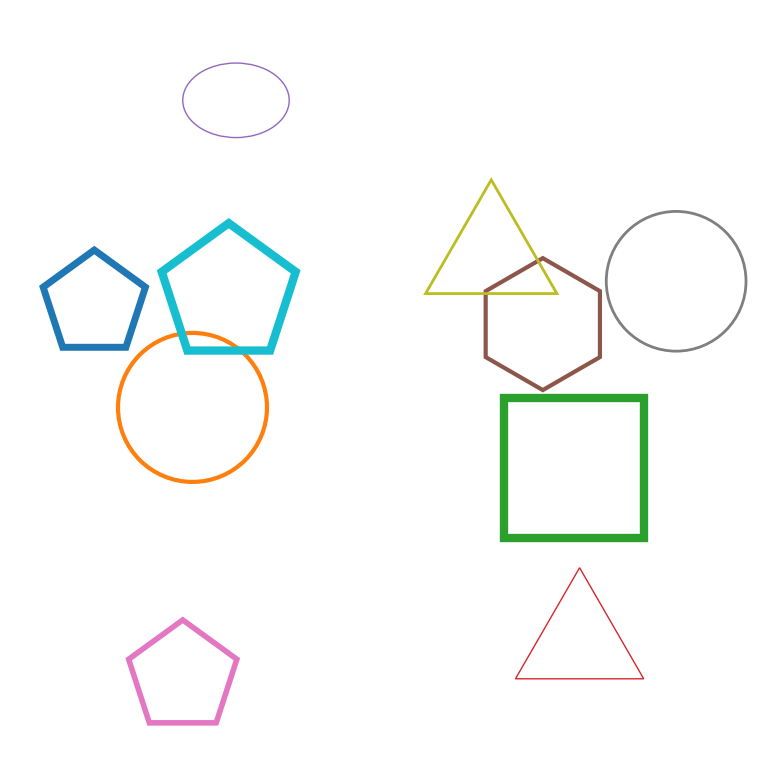[{"shape": "pentagon", "thickness": 2.5, "radius": 0.35, "center": [0.122, 0.605]}, {"shape": "circle", "thickness": 1.5, "radius": 0.48, "center": [0.25, 0.471]}, {"shape": "square", "thickness": 3, "radius": 0.46, "center": [0.746, 0.392]}, {"shape": "triangle", "thickness": 0.5, "radius": 0.48, "center": [0.753, 0.167]}, {"shape": "oval", "thickness": 0.5, "radius": 0.35, "center": [0.306, 0.87]}, {"shape": "hexagon", "thickness": 1.5, "radius": 0.43, "center": [0.705, 0.579]}, {"shape": "pentagon", "thickness": 2, "radius": 0.37, "center": [0.237, 0.121]}, {"shape": "circle", "thickness": 1, "radius": 0.45, "center": [0.878, 0.635]}, {"shape": "triangle", "thickness": 1, "radius": 0.49, "center": [0.638, 0.668]}, {"shape": "pentagon", "thickness": 3, "radius": 0.46, "center": [0.297, 0.619]}]